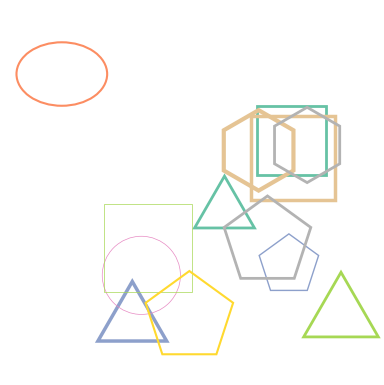[{"shape": "square", "thickness": 2, "radius": 0.45, "center": [0.757, 0.635]}, {"shape": "triangle", "thickness": 2, "radius": 0.45, "center": [0.583, 0.453]}, {"shape": "oval", "thickness": 1.5, "radius": 0.59, "center": [0.161, 0.808]}, {"shape": "triangle", "thickness": 2.5, "radius": 0.52, "center": [0.344, 0.166]}, {"shape": "pentagon", "thickness": 1, "radius": 0.41, "center": [0.75, 0.311]}, {"shape": "circle", "thickness": 0.5, "radius": 0.51, "center": [0.367, 0.285]}, {"shape": "square", "thickness": 0.5, "radius": 0.57, "center": [0.384, 0.357]}, {"shape": "triangle", "thickness": 2, "radius": 0.56, "center": [0.886, 0.181]}, {"shape": "pentagon", "thickness": 1.5, "radius": 0.6, "center": [0.492, 0.177]}, {"shape": "hexagon", "thickness": 3, "radius": 0.52, "center": [0.672, 0.609]}, {"shape": "square", "thickness": 2.5, "radius": 0.54, "center": [0.761, 0.59]}, {"shape": "hexagon", "thickness": 2, "radius": 0.49, "center": [0.798, 0.623]}, {"shape": "pentagon", "thickness": 2, "radius": 0.59, "center": [0.695, 0.373]}]